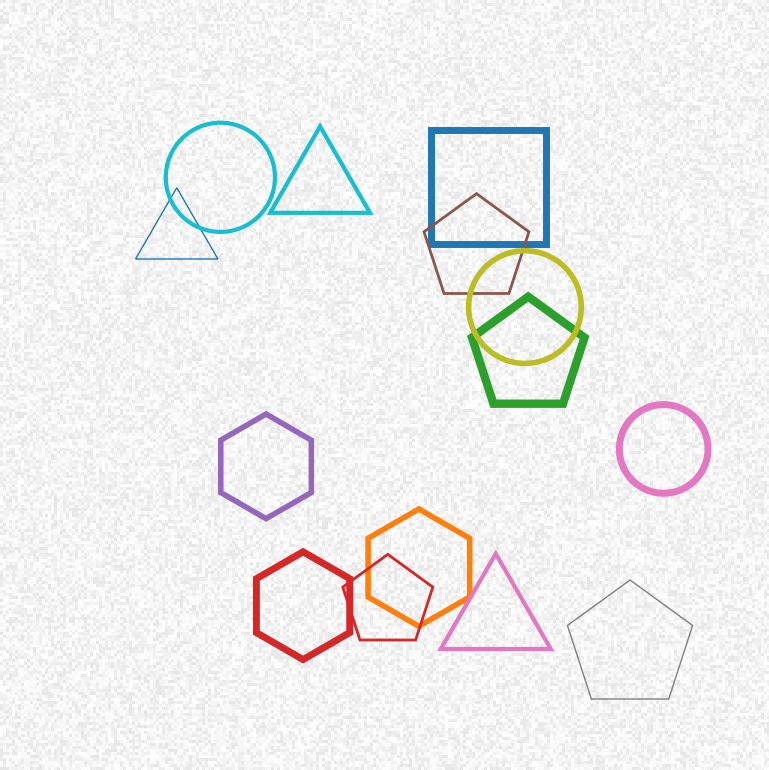[{"shape": "square", "thickness": 2.5, "radius": 0.37, "center": [0.634, 0.757]}, {"shape": "triangle", "thickness": 0.5, "radius": 0.31, "center": [0.23, 0.695]}, {"shape": "hexagon", "thickness": 2, "radius": 0.38, "center": [0.544, 0.263]}, {"shape": "pentagon", "thickness": 3, "radius": 0.38, "center": [0.686, 0.538]}, {"shape": "hexagon", "thickness": 2.5, "radius": 0.35, "center": [0.394, 0.213]}, {"shape": "pentagon", "thickness": 1, "radius": 0.31, "center": [0.504, 0.219]}, {"shape": "hexagon", "thickness": 2, "radius": 0.34, "center": [0.346, 0.394]}, {"shape": "pentagon", "thickness": 1, "radius": 0.36, "center": [0.619, 0.677]}, {"shape": "triangle", "thickness": 1.5, "radius": 0.41, "center": [0.644, 0.198]}, {"shape": "circle", "thickness": 2.5, "radius": 0.29, "center": [0.862, 0.417]}, {"shape": "pentagon", "thickness": 0.5, "radius": 0.43, "center": [0.818, 0.161]}, {"shape": "circle", "thickness": 2, "radius": 0.37, "center": [0.682, 0.601]}, {"shape": "triangle", "thickness": 1.5, "radius": 0.37, "center": [0.416, 0.761]}, {"shape": "circle", "thickness": 1.5, "radius": 0.35, "center": [0.286, 0.77]}]